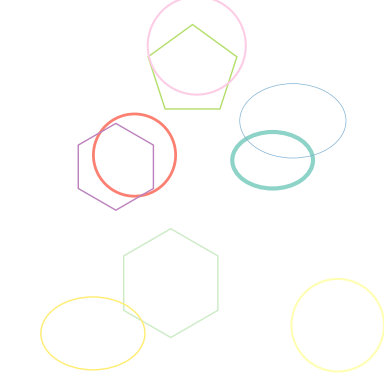[{"shape": "oval", "thickness": 3, "radius": 0.52, "center": [0.708, 0.584]}, {"shape": "circle", "thickness": 1.5, "radius": 0.6, "center": [0.877, 0.155]}, {"shape": "circle", "thickness": 2, "radius": 0.53, "center": [0.349, 0.597]}, {"shape": "oval", "thickness": 0.5, "radius": 0.69, "center": [0.761, 0.686]}, {"shape": "pentagon", "thickness": 1, "radius": 0.61, "center": [0.5, 0.815]}, {"shape": "circle", "thickness": 1.5, "radius": 0.64, "center": [0.511, 0.882]}, {"shape": "hexagon", "thickness": 1, "radius": 0.56, "center": [0.301, 0.567]}, {"shape": "hexagon", "thickness": 1, "radius": 0.71, "center": [0.444, 0.265]}, {"shape": "oval", "thickness": 1, "radius": 0.68, "center": [0.241, 0.134]}]